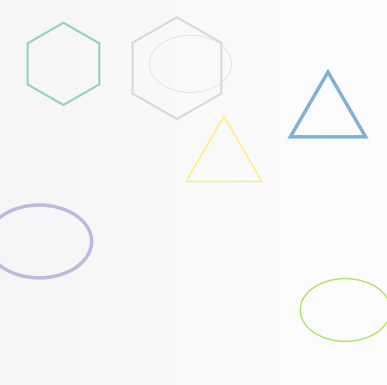[{"shape": "hexagon", "thickness": 1.5, "radius": 0.53, "center": [0.164, 0.834]}, {"shape": "oval", "thickness": 2.5, "radius": 0.68, "center": [0.101, 0.373]}, {"shape": "triangle", "thickness": 2.5, "radius": 0.56, "center": [0.846, 0.701]}, {"shape": "oval", "thickness": 1, "radius": 0.58, "center": [0.891, 0.195]}, {"shape": "hexagon", "thickness": 1.5, "radius": 0.66, "center": [0.457, 0.823]}, {"shape": "oval", "thickness": 0.5, "radius": 0.53, "center": [0.491, 0.834]}, {"shape": "triangle", "thickness": 1, "radius": 0.56, "center": [0.578, 0.585]}]